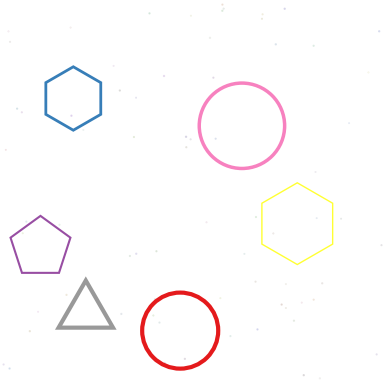[{"shape": "circle", "thickness": 3, "radius": 0.49, "center": [0.468, 0.141]}, {"shape": "hexagon", "thickness": 2, "radius": 0.41, "center": [0.19, 0.744]}, {"shape": "pentagon", "thickness": 1.5, "radius": 0.41, "center": [0.105, 0.357]}, {"shape": "hexagon", "thickness": 1, "radius": 0.53, "center": [0.772, 0.419]}, {"shape": "circle", "thickness": 2.5, "radius": 0.55, "center": [0.628, 0.673]}, {"shape": "triangle", "thickness": 3, "radius": 0.41, "center": [0.223, 0.19]}]